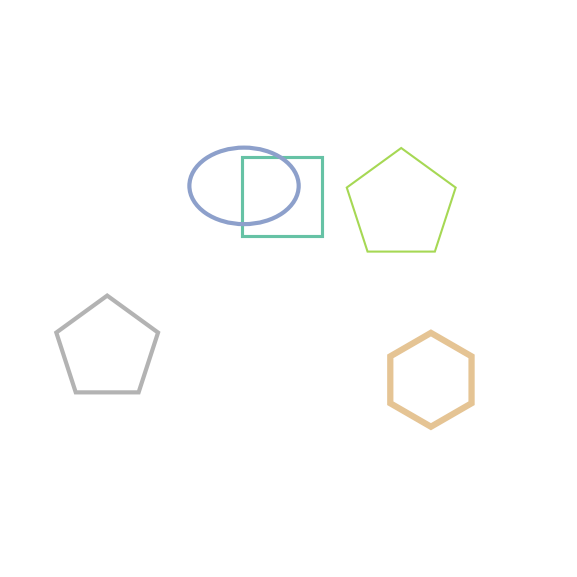[{"shape": "square", "thickness": 1.5, "radius": 0.34, "center": [0.488, 0.659]}, {"shape": "oval", "thickness": 2, "radius": 0.47, "center": [0.423, 0.677]}, {"shape": "pentagon", "thickness": 1, "radius": 0.5, "center": [0.695, 0.644]}, {"shape": "hexagon", "thickness": 3, "radius": 0.41, "center": [0.746, 0.341]}, {"shape": "pentagon", "thickness": 2, "radius": 0.46, "center": [0.186, 0.395]}]